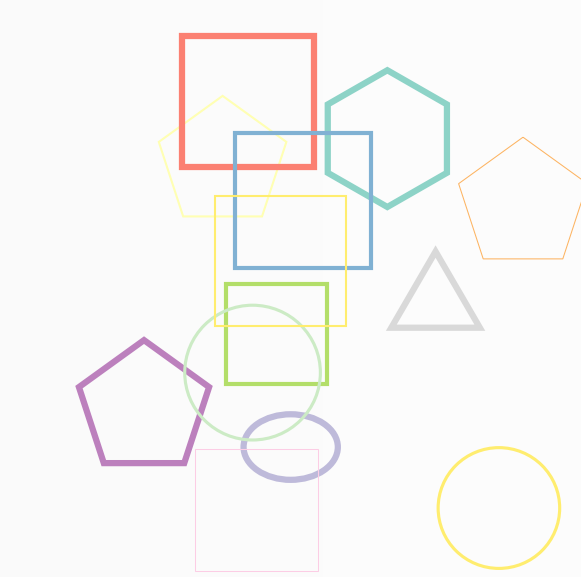[{"shape": "hexagon", "thickness": 3, "radius": 0.59, "center": [0.666, 0.759]}, {"shape": "pentagon", "thickness": 1, "radius": 0.58, "center": [0.383, 0.718]}, {"shape": "oval", "thickness": 3, "radius": 0.41, "center": [0.5, 0.225]}, {"shape": "square", "thickness": 3, "radius": 0.57, "center": [0.427, 0.824]}, {"shape": "square", "thickness": 2, "radius": 0.59, "center": [0.521, 0.652]}, {"shape": "pentagon", "thickness": 0.5, "radius": 0.58, "center": [0.9, 0.645]}, {"shape": "square", "thickness": 2, "radius": 0.43, "center": [0.476, 0.42]}, {"shape": "square", "thickness": 0.5, "radius": 0.53, "center": [0.441, 0.116]}, {"shape": "triangle", "thickness": 3, "radius": 0.44, "center": [0.749, 0.476]}, {"shape": "pentagon", "thickness": 3, "radius": 0.59, "center": [0.248, 0.292]}, {"shape": "circle", "thickness": 1.5, "radius": 0.58, "center": [0.435, 0.354]}, {"shape": "circle", "thickness": 1.5, "radius": 0.52, "center": [0.858, 0.119]}, {"shape": "square", "thickness": 1, "radius": 0.56, "center": [0.482, 0.548]}]